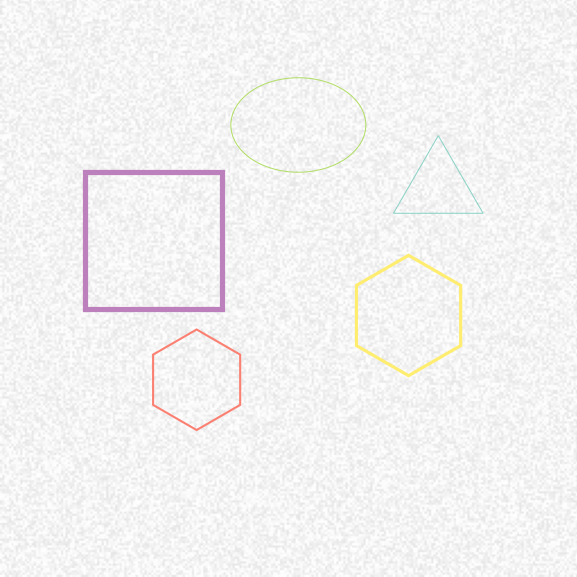[{"shape": "triangle", "thickness": 0.5, "radius": 0.45, "center": [0.759, 0.675]}, {"shape": "hexagon", "thickness": 1, "radius": 0.44, "center": [0.34, 0.342]}, {"shape": "oval", "thickness": 0.5, "radius": 0.58, "center": [0.517, 0.783]}, {"shape": "square", "thickness": 2.5, "radius": 0.59, "center": [0.266, 0.582]}, {"shape": "hexagon", "thickness": 1.5, "radius": 0.52, "center": [0.707, 0.453]}]